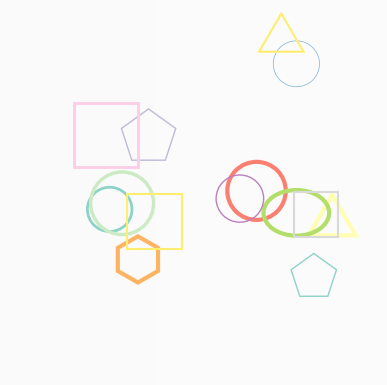[{"shape": "circle", "thickness": 2, "radius": 0.29, "center": [0.283, 0.456]}, {"shape": "pentagon", "thickness": 1, "radius": 0.31, "center": [0.81, 0.28]}, {"shape": "triangle", "thickness": 3, "radius": 0.35, "center": [0.857, 0.424]}, {"shape": "pentagon", "thickness": 1, "radius": 0.37, "center": [0.383, 0.643]}, {"shape": "circle", "thickness": 3, "radius": 0.38, "center": [0.662, 0.504]}, {"shape": "circle", "thickness": 0.5, "radius": 0.3, "center": [0.765, 0.834]}, {"shape": "hexagon", "thickness": 3, "radius": 0.3, "center": [0.356, 0.326]}, {"shape": "oval", "thickness": 3, "radius": 0.42, "center": [0.765, 0.447]}, {"shape": "square", "thickness": 2, "radius": 0.42, "center": [0.274, 0.649]}, {"shape": "square", "thickness": 1.5, "radius": 0.29, "center": [0.815, 0.443]}, {"shape": "circle", "thickness": 1, "radius": 0.31, "center": [0.619, 0.484]}, {"shape": "circle", "thickness": 2.5, "radius": 0.41, "center": [0.315, 0.472]}, {"shape": "square", "thickness": 1.5, "radius": 0.36, "center": [0.399, 0.424]}, {"shape": "triangle", "thickness": 1.5, "radius": 0.33, "center": [0.726, 0.899]}]